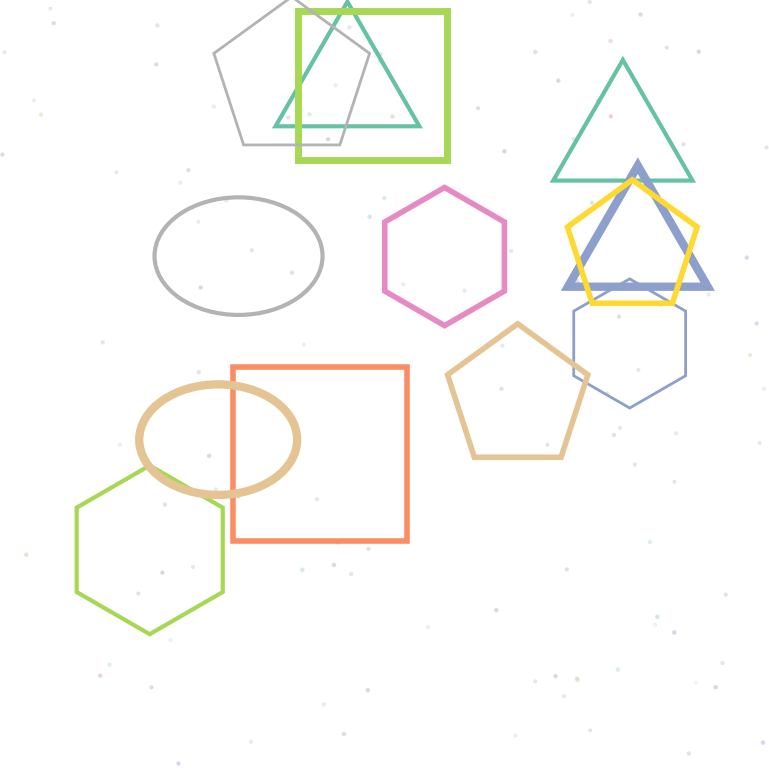[{"shape": "triangle", "thickness": 1.5, "radius": 0.54, "center": [0.451, 0.89]}, {"shape": "triangle", "thickness": 1.5, "radius": 0.52, "center": [0.809, 0.818]}, {"shape": "square", "thickness": 2, "radius": 0.56, "center": [0.416, 0.411]}, {"shape": "triangle", "thickness": 3, "radius": 0.52, "center": [0.828, 0.68]}, {"shape": "hexagon", "thickness": 1, "radius": 0.42, "center": [0.818, 0.554]}, {"shape": "hexagon", "thickness": 2, "radius": 0.45, "center": [0.577, 0.667]}, {"shape": "hexagon", "thickness": 1.5, "radius": 0.55, "center": [0.194, 0.286]}, {"shape": "square", "thickness": 2.5, "radius": 0.48, "center": [0.484, 0.889]}, {"shape": "pentagon", "thickness": 2, "radius": 0.44, "center": [0.821, 0.678]}, {"shape": "pentagon", "thickness": 2, "radius": 0.48, "center": [0.672, 0.484]}, {"shape": "oval", "thickness": 3, "radius": 0.51, "center": [0.283, 0.429]}, {"shape": "pentagon", "thickness": 1, "radius": 0.53, "center": [0.379, 0.898]}, {"shape": "oval", "thickness": 1.5, "radius": 0.55, "center": [0.31, 0.667]}]